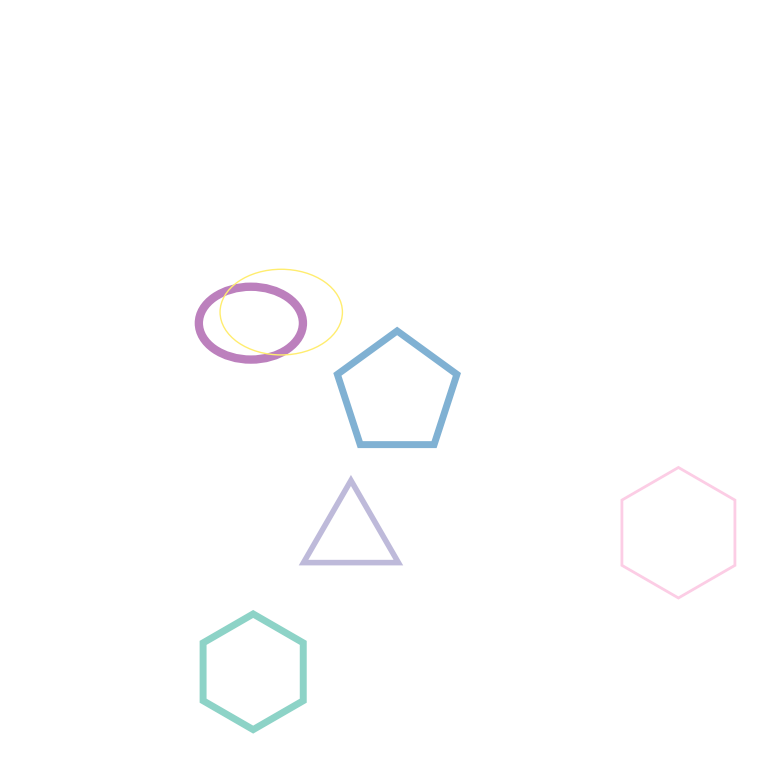[{"shape": "hexagon", "thickness": 2.5, "radius": 0.38, "center": [0.329, 0.128]}, {"shape": "triangle", "thickness": 2, "radius": 0.36, "center": [0.456, 0.305]}, {"shape": "pentagon", "thickness": 2.5, "radius": 0.41, "center": [0.516, 0.489]}, {"shape": "hexagon", "thickness": 1, "radius": 0.42, "center": [0.881, 0.308]}, {"shape": "oval", "thickness": 3, "radius": 0.34, "center": [0.326, 0.58]}, {"shape": "oval", "thickness": 0.5, "radius": 0.4, "center": [0.365, 0.595]}]